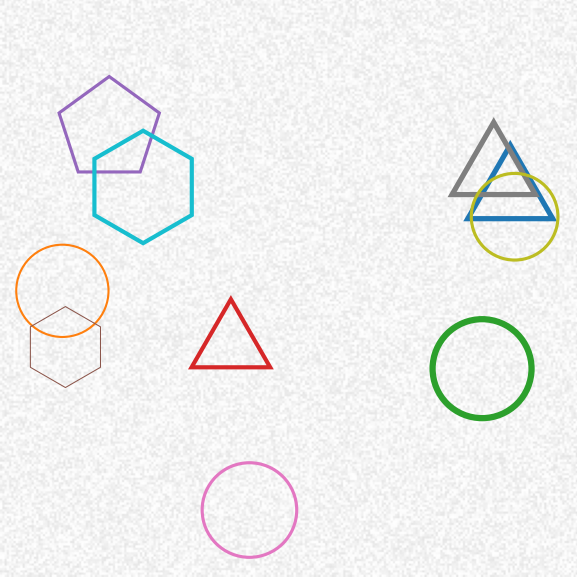[{"shape": "triangle", "thickness": 2.5, "radius": 0.42, "center": [0.884, 0.663]}, {"shape": "circle", "thickness": 1, "radius": 0.4, "center": [0.108, 0.496]}, {"shape": "circle", "thickness": 3, "radius": 0.43, "center": [0.835, 0.361]}, {"shape": "triangle", "thickness": 2, "radius": 0.39, "center": [0.4, 0.402]}, {"shape": "pentagon", "thickness": 1.5, "radius": 0.46, "center": [0.189, 0.775]}, {"shape": "hexagon", "thickness": 0.5, "radius": 0.35, "center": [0.113, 0.398]}, {"shape": "circle", "thickness": 1.5, "radius": 0.41, "center": [0.432, 0.116]}, {"shape": "triangle", "thickness": 2.5, "radius": 0.42, "center": [0.855, 0.704]}, {"shape": "circle", "thickness": 1.5, "radius": 0.38, "center": [0.891, 0.624]}, {"shape": "hexagon", "thickness": 2, "radius": 0.49, "center": [0.248, 0.675]}]